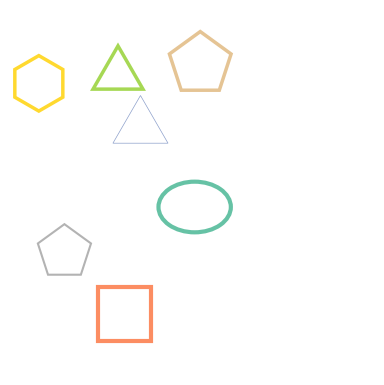[{"shape": "oval", "thickness": 3, "radius": 0.47, "center": [0.506, 0.462]}, {"shape": "square", "thickness": 3, "radius": 0.35, "center": [0.323, 0.185]}, {"shape": "triangle", "thickness": 0.5, "radius": 0.41, "center": [0.365, 0.669]}, {"shape": "triangle", "thickness": 2.5, "radius": 0.37, "center": [0.306, 0.806]}, {"shape": "hexagon", "thickness": 2.5, "radius": 0.36, "center": [0.101, 0.784]}, {"shape": "pentagon", "thickness": 2.5, "radius": 0.42, "center": [0.52, 0.834]}, {"shape": "pentagon", "thickness": 1.5, "radius": 0.36, "center": [0.167, 0.345]}]